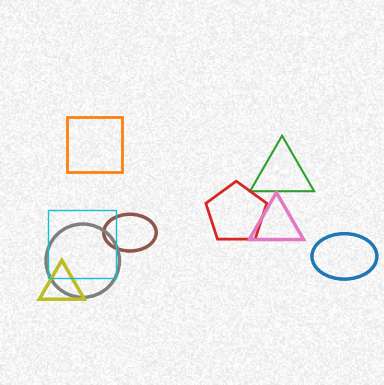[{"shape": "oval", "thickness": 2.5, "radius": 0.42, "center": [0.895, 0.334]}, {"shape": "square", "thickness": 2, "radius": 0.36, "center": [0.245, 0.626]}, {"shape": "triangle", "thickness": 1.5, "radius": 0.48, "center": [0.733, 0.551]}, {"shape": "pentagon", "thickness": 2, "radius": 0.42, "center": [0.614, 0.446]}, {"shape": "oval", "thickness": 2.5, "radius": 0.34, "center": [0.338, 0.396]}, {"shape": "triangle", "thickness": 2.5, "radius": 0.41, "center": [0.718, 0.418]}, {"shape": "circle", "thickness": 2.5, "radius": 0.48, "center": [0.215, 0.323]}, {"shape": "triangle", "thickness": 2.5, "radius": 0.34, "center": [0.161, 0.257]}, {"shape": "square", "thickness": 1, "radius": 0.44, "center": [0.212, 0.367]}]